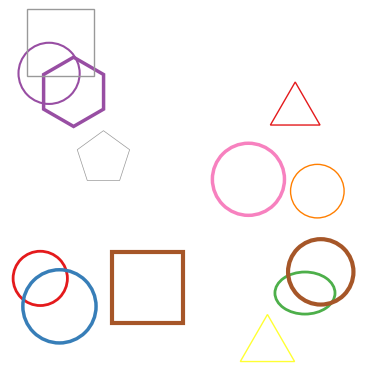[{"shape": "triangle", "thickness": 1, "radius": 0.37, "center": [0.767, 0.712]}, {"shape": "circle", "thickness": 2, "radius": 0.35, "center": [0.105, 0.277]}, {"shape": "circle", "thickness": 2.5, "radius": 0.48, "center": [0.154, 0.204]}, {"shape": "oval", "thickness": 2, "radius": 0.39, "center": [0.792, 0.239]}, {"shape": "hexagon", "thickness": 2.5, "radius": 0.45, "center": [0.191, 0.761]}, {"shape": "circle", "thickness": 1.5, "radius": 0.4, "center": [0.127, 0.809]}, {"shape": "circle", "thickness": 1, "radius": 0.35, "center": [0.824, 0.504]}, {"shape": "triangle", "thickness": 1, "radius": 0.41, "center": [0.695, 0.102]}, {"shape": "square", "thickness": 3, "radius": 0.46, "center": [0.383, 0.253]}, {"shape": "circle", "thickness": 3, "radius": 0.42, "center": [0.833, 0.294]}, {"shape": "circle", "thickness": 2.5, "radius": 0.47, "center": [0.645, 0.534]}, {"shape": "pentagon", "thickness": 0.5, "radius": 0.36, "center": [0.269, 0.589]}, {"shape": "square", "thickness": 1, "radius": 0.44, "center": [0.157, 0.889]}]